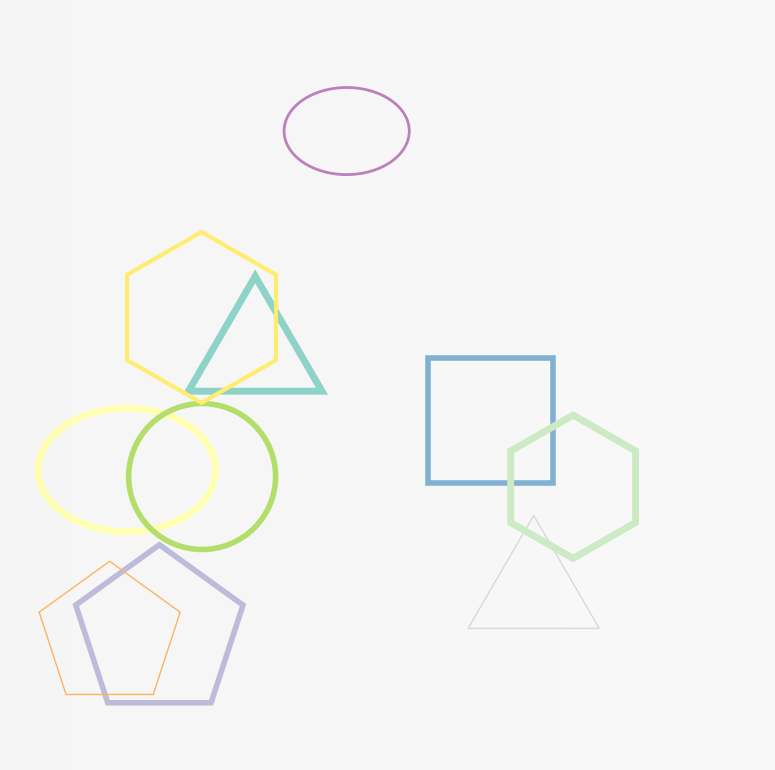[{"shape": "triangle", "thickness": 2.5, "radius": 0.5, "center": [0.329, 0.542]}, {"shape": "oval", "thickness": 2.5, "radius": 0.57, "center": [0.164, 0.39]}, {"shape": "pentagon", "thickness": 2, "radius": 0.57, "center": [0.206, 0.179]}, {"shape": "square", "thickness": 2, "radius": 0.41, "center": [0.633, 0.454]}, {"shape": "pentagon", "thickness": 0.5, "radius": 0.48, "center": [0.141, 0.175]}, {"shape": "circle", "thickness": 2, "radius": 0.47, "center": [0.261, 0.381]}, {"shape": "triangle", "thickness": 0.5, "radius": 0.49, "center": [0.689, 0.233]}, {"shape": "oval", "thickness": 1, "radius": 0.4, "center": [0.447, 0.83]}, {"shape": "hexagon", "thickness": 2.5, "radius": 0.47, "center": [0.74, 0.368]}, {"shape": "hexagon", "thickness": 1.5, "radius": 0.55, "center": [0.26, 0.588]}]